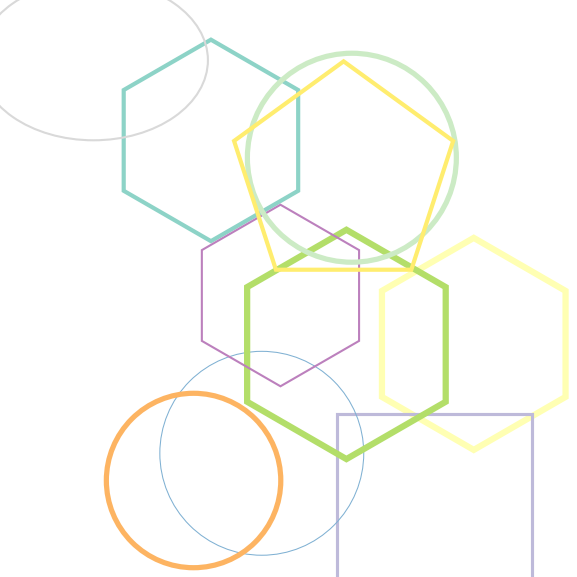[{"shape": "hexagon", "thickness": 2, "radius": 0.87, "center": [0.365, 0.756]}, {"shape": "hexagon", "thickness": 3, "radius": 0.92, "center": [0.82, 0.404]}, {"shape": "square", "thickness": 1.5, "radius": 0.85, "center": [0.752, 0.112]}, {"shape": "circle", "thickness": 0.5, "radius": 0.88, "center": [0.453, 0.214]}, {"shape": "circle", "thickness": 2.5, "radius": 0.76, "center": [0.335, 0.167]}, {"shape": "hexagon", "thickness": 3, "radius": 0.99, "center": [0.6, 0.403]}, {"shape": "oval", "thickness": 1, "radius": 0.99, "center": [0.162, 0.895]}, {"shape": "hexagon", "thickness": 1, "radius": 0.79, "center": [0.486, 0.487]}, {"shape": "circle", "thickness": 2.5, "radius": 0.9, "center": [0.609, 0.726]}, {"shape": "pentagon", "thickness": 2, "radius": 1.0, "center": [0.595, 0.693]}]